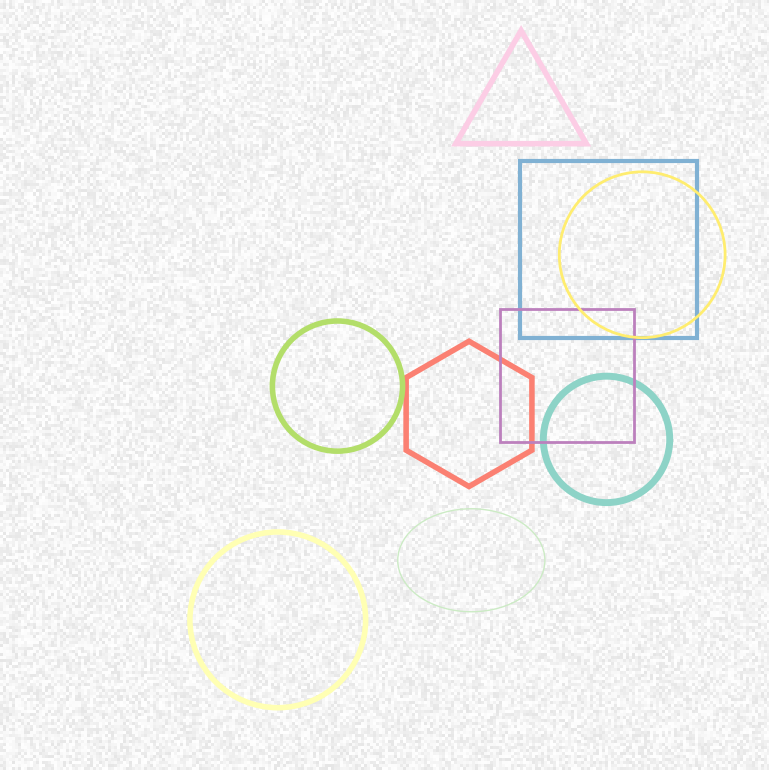[{"shape": "circle", "thickness": 2.5, "radius": 0.41, "center": [0.788, 0.429]}, {"shape": "circle", "thickness": 2, "radius": 0.57, "center": [0.361, 0.195]}, {"shape": "hexagon", "thickness": 2, "radius": 0.47, "center": [0.609, 0.462]}, {"shape": "square", "thickness": 1.5, "radius": 0.57, "center": [0.791, 0.676]}, {"shape": "circle", "thickness": 2, "radius": 0.42, "center": [0.438, 0.499]}, {"shape": "triangle", "thickness": 2, "radius": 0.49, "center": [0.677, 0.862]}, {"shape": "square", "thickness": 1, "radius": 0.43, "center": [0.736, 0.512]}, {"shape": "oval", "thickness": 0.5, "radius": 0.48, "center": [0.612, 0.272]}, {"shape": "circle", "thickness": 1, "radius": 0.54, "center": [0.834, 0.669]}]